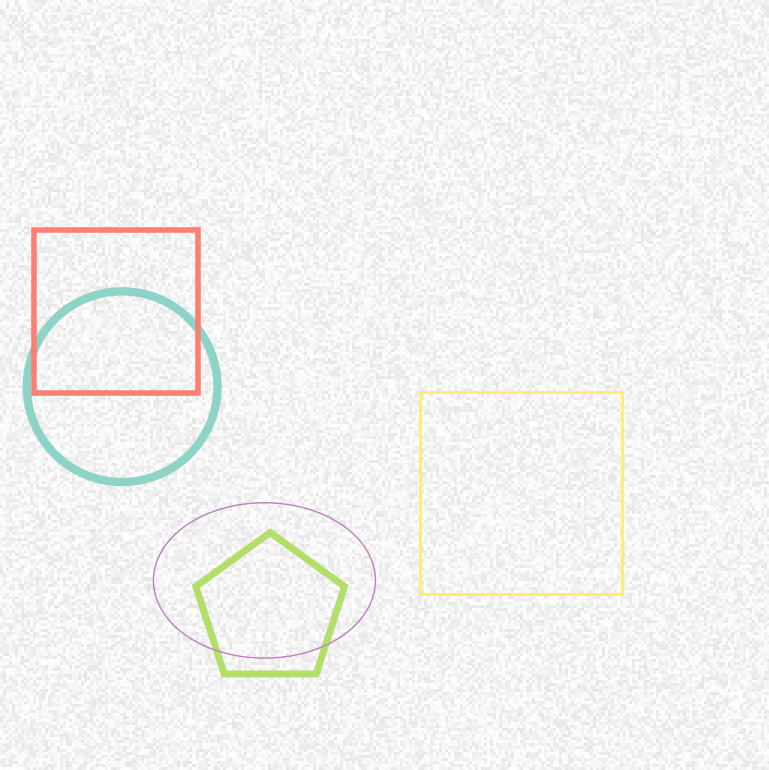[{"shape": "circle", "thickness": 3, "radius": 0.62, "center": [0.159, 0.498]}, {"shape": "square", "thickness": 2, "radius": 0.53, "center": [0.151, 0.596]}, {"shape": "pentagon", "thickness": 2.5, "radius": 0.51, "center": [0.351, 0.207]}, {"shape": "oval", "thickness": 0.5, "radius": 0.72, "center": [0.343, 0.246]}, {"shape": "square", "thickness": 1, "radius": 0.65, "center": [0.676, 0.36]}]